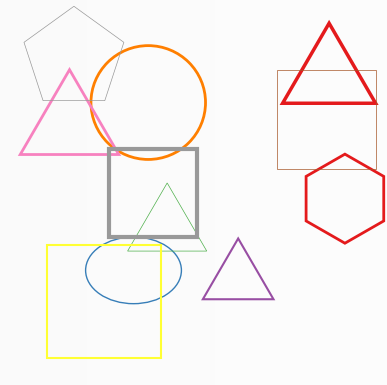[{"shape": "triangle", "thickness": 2.5, "radius": 0.69, "center": [0.849, 0.801]}, {"shape": "hexagon", "thickness": 2, "radius": 0.58, "center": [0.89, 0.484]}, {"shape": "oval", "thickness": 1, "radius": 0.62, "center": [0.345, 0.298]}, {"shape": "triangle", "thickness": 0.5, "radius": 0.59, "center": [0.431, 0.407]}, {"shape": "triangle", "thickness": 1.5, "radius": 0.53, "center": [0.615, 0.275]}, {"shape": "circle", "thickness": 2, "radius": 0.74, "center": [0.383, 0.734]}, {"shape": "square", "thickness": 1.5, "radius": 0.73, "center": [0.269, 0.217]}, {"shape": "square", "thickness": 0.5, "radius": 0.64, "center": [0.843, 0.69]}, {"shape": "triangle", "thickness": 2, "radius": 0.73, "center": [0.179, 0.672]}, {"shape": "pentagon", "thickness": 0.5, "radius": 0.68, "center": [0.191, 0.848]}, {"shape": "square", "thickness": 3, "radius": 0.57, "center": [0.395, 0.499]}]